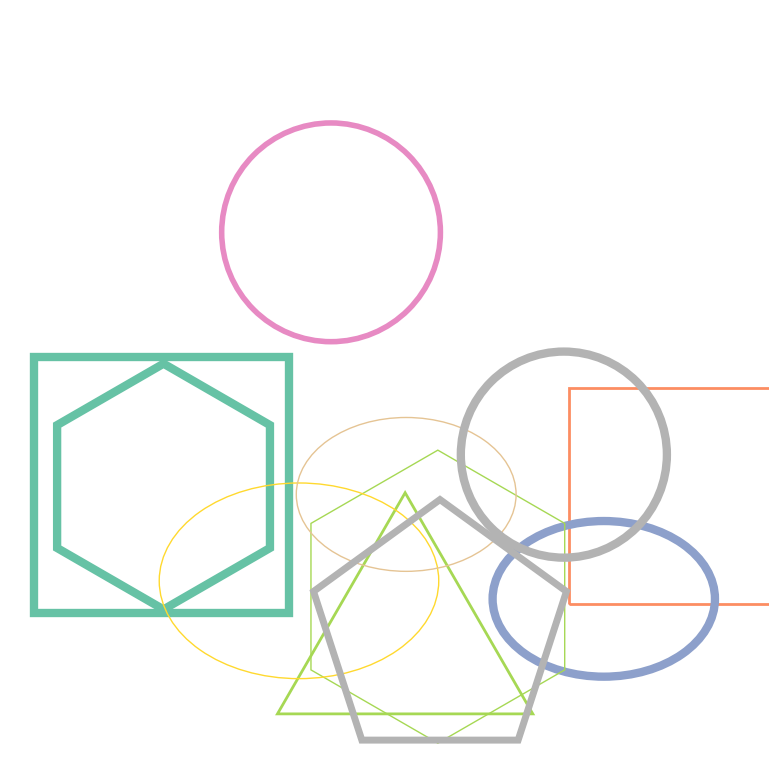[{"shape": "hexagon", "thickness": 3, "radius": 0.8, "center": [0.212, 0.368]}, {"shape": "square", "thickness": 3, "radius": 0.83, "center": [0.21, 0.37]}, {"shape": "square", "thickness": 1, "radius": 0.7, "center": [0.879, 0.356]}, {"shape": "oval", "thickness": 3, "radius": 0.72, "center": [0.784, 0.222]}, {"shape": "circle", "thickness": 2, "radius": 0.71, "center": [0.43, 0.698]}, {"shape": "triangle", "thickness": 1, "radius": 0.96, "center": [0.526, 0.169]}, {"shape": "hexagon", "thickness": 0.5, "radius": 0.95, "center": [0.569, 0.225]}, {"shape": "oval", "thickness": 0.5, "radius": 0.91, "center": [0.388, 0.246]}, {"shape": "oval", "thickness": 0.5, "radius": 0.71, "center": [0.528, 0.358]}, {"shape": "pentagon", "thickness": 2.5, "radius": 0.86, "center": [0.571, 0.179]}, {"shape": "circle", "thickness": 3, "radius": 0.67, "center": [0.732, 0.41]}]